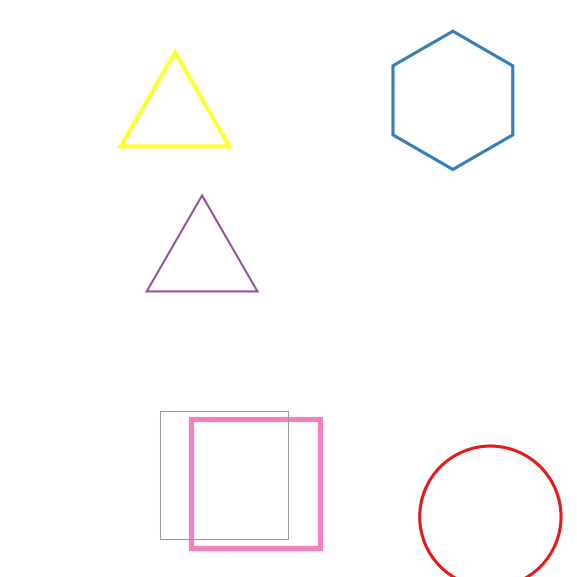[{"shape": "circle", "thickness": 1.5, "radius": 0.61, "center": [0.849, 0.104]}, {"shape": "hexagon", "thickness": 1.5, "radius": 0.6, "center": [0.784, 0.825]}, {"shape": "triangle", "thickness": 1, "radius": 0.55, "center": [0.35, 0.55]}, {"shape": "triangle", "thickness": 2, "radius": 0.54, "center": [0.303, 0.8]}, {"shape": "square", "thickness": 2.5, "radius": 0.56, "center": [0.443, 0.162]}, {"shape": "square", "thickness": 0.5, "radius": 0.55, "center": [0.388, 0.176]}]